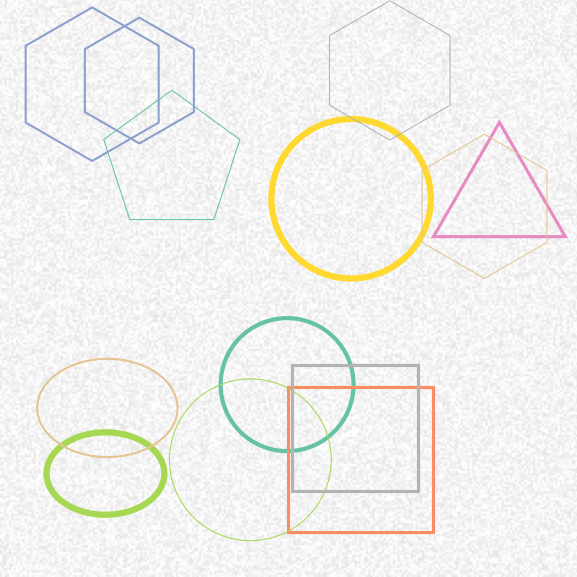[{"shape": "pentagon", "thickness": 0.5, "radius": 0.62, "center": [0.298, 0.719]}, {"shape": "circle", "thickness": 2, "radius": 0.58, "center": [0.497, 0.333]}, {"shape": "square", "thickness": 1.5, "radius": 0.63, "center": [0.624, 0.204]}, {"shape": "hexagon", "thickness": 1, "radius": 0.66, "center": [0.16, 0.853]}, {"shape": "hexagon", "thickness": 1, "radius": 0.54, "center": [0.241, 0.86]}, {"shape": "triangle", "thickness": 1.5, "radius": 0.66, "center": [0.865, 0.655]}, {"shape": "oval", "thickness": 3, "radius": 0.51, "center": [0.183, 0.179]}, {"shape": "circle", "thickness": 0.5, "radius": 0.7, "center": [0.434, 0.203]}, {"shape": "circle", "thickness": 3, "radius": 0.69, "center": [0.608, 0.655]}, {"shape": "oval", "thickness": 1, "radius": 0.61, "center": [0.186, 0.293]}, {"shape": "hexagon", "thickness": 0.5, "radius": 0.62, "center": [0.839, 0.642]}, {"shape": "square", "thickness": 1.5, "radius": 0.55, "center": [0.615, 0.258]}, {"shape": "hexagon", "thickness": 0.5, "radius": 0.6, "center": [0.675, 0.877]}]